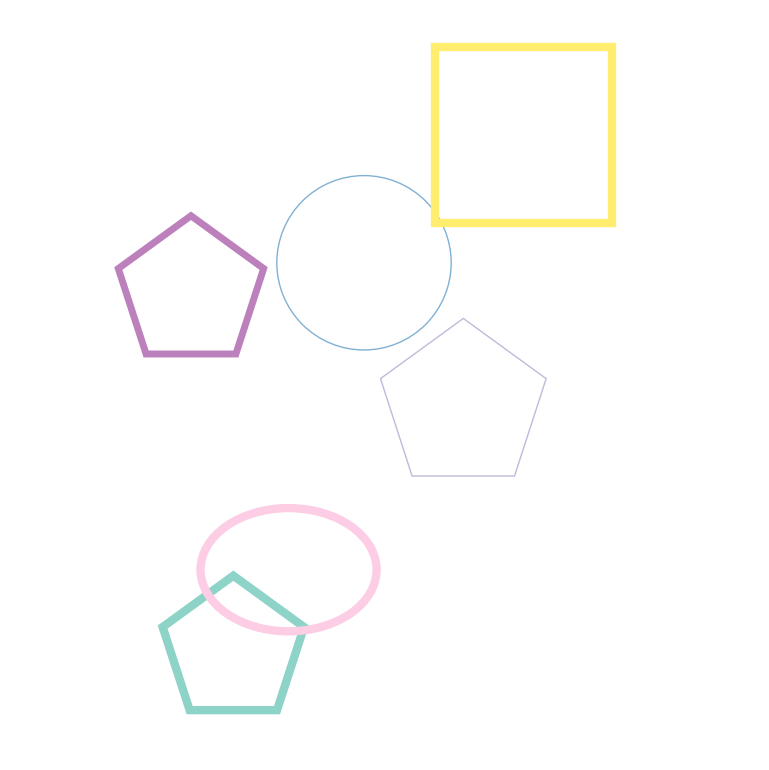[{"shape": "pentagon", "thickness": 3, "radius": 0.48, "center": [0.303, 0.156]}, {"shape": "pentagon", "thickness": 0.5, "radius": 0.57, "center": [0.602, 0.473]}, {"shape": "circle", "thickness": 0.5, "radius": 0.57, "center": [0.473, 0.659]}, {"shape": "oval", "thickness": 3, "radius": 0.57, "center": [0.375, 0.26]}, {"shape": "pentagon", "thickness": 2.5, "radius": 0.5, "center": [0.248, 0.621]}, {"shape": "square", "thickness": 3, "radius": 0.57, "center": [0.68, 0.825]}]